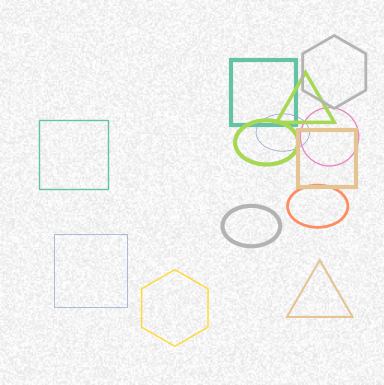[{"shape": "square", "thickness": 3, "radius": 0.42, "center": [0.685, 0.76]}, {"shape": "square", "thickness": 1, "radius": 0.45, "center": [0.191, 0.6]}, {"shape": "oval", "thickness": 2, "radius": 0.39, "center": [0.825, 0.464]}, {"shape": "oval", "thickness": 0.5, "radius": 0.35, "center": [0.735, 0.656]}, {"shape": "square", "thickness": 0.5, "radius": 0.48, "center": [0.235, 0.298]}, {"shape": "circle", "thickness": 1, "radius": 0.38, "center": [0.856, 0.645]}, {"shape": "triangle", "thickness": 2.5, "radius": 0.43, "center": [0.793, 0.726]}, {"shape": "oval", "thickness": 3, "radius": 0.41, "center": [0.693, 0.63]}, {"shape": "hexagon", "thickness": 1, "radius": 0.5, "center": [0.454, 0.2]}, {"shape": "triangle", "thickness": 1.5, "radius": 0.49, "center": [0.831, 0.226]}, {"shape": "square", "thickness": 3, "radius": 0.37, "center": [0.849, 0.588]}, {"shape": "oval", "thickness": 3, "radius": 0.37, "center": [0.653, 0.413]}, {"shape": "hexagon", "thickness": 2, "radius": 0.47, "center": [0.868, 0.813]}]